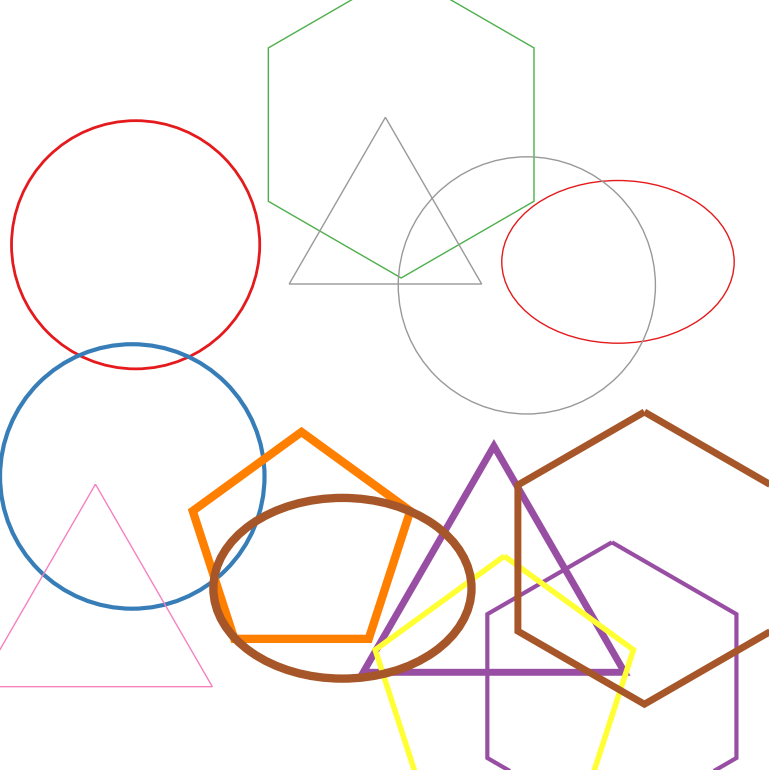[{"shape": "oval", "thickness": 0.5, "radius": 0.75, "center": [0.803, 0.66]}, {"shape": "circle", "thickness": 1, "radius": 0.81, "center": [0.176, 0.682]}, {"shape": "circle", "thickness": 1.5, "radius": 0.86, "center": [0.172, 0.381]}, {"shape": "hexagon", "thickness": 0.5, "radius": 1.0, "center": [0.521, 0.838]}, {"shape": "triangle", "thickness": 2.5, "radius": 0.98, "center": [0.641, 0.225]}, {"shape": "hexagon", "thickness": 1.5, "radius": 0.93, "center": [0.795, 0.109]}, {"shape": "pentagon", "thickness": 3, "radius": 0.74, "center": [0.392, 0.29]}, {"shape": "pentagon", "thickness": 2, "radius": 0.88, "center": [0.655, 0.102]}, {"shape": "oval", "thickness": 3, "radius": 0.84, "center": [0.445, 0.236]}, {"shape": "hexagon", "thickness": 2.5, "radius": 0.95, "center": [0.837, 0.275]}, {"shape": "triangle", "thickness": 0.5, "radius": 0.88, "center": [0.124, 0.196]}, {"shape": "triangle", "thickness": 0.5, "radius": 0.72, "center": [0.501, 0.703]}, {"shape": "circle", "thickness": 0.5, "radius": 0.83, "center": [0.684, 0.629]}]